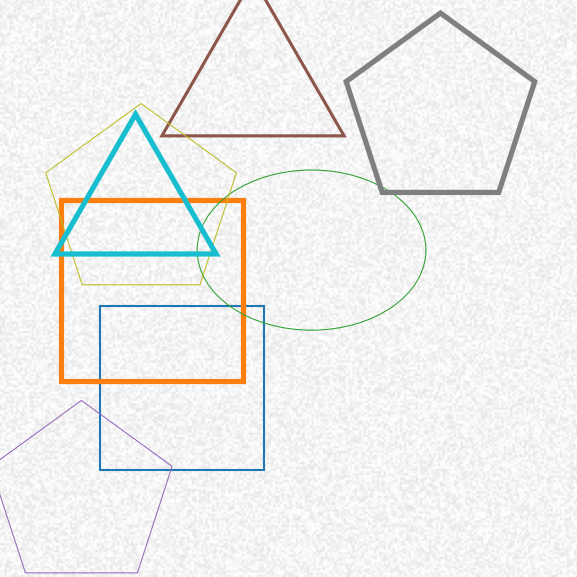[{"shape": "square", "thickness": 1, "radius": 0.71, "center": [0.315, 0.328]}, {"shape": "square", "thickness": 2.5, "radius": 0.78, "center": [0.263, 0.496]}, {"shape": "oval", "thickness": 0.5, "radius": 0.99, "center": [0.539, 0.566]}, {"shape": "pentagon", "thickness": 0.5, "radius": 0.83, "center": [0.141, 0.141]}, {"shape": "triangle", "thickness": 1.5, "radius": 0.91, "center": [0.438, 0.855]}, {"shape": "pentagon", "thickness": 2.5, "radius": 0.86, "center": [0.763, 0.805]}, {"shape": "pentagon", "thickness": 0.5, "radius": 0.87, "center": [0.244, 0.646]}, {"shape": "triangle", "thickness": 2.5, "radius": 0.81, "center": [0.235, 0.64]}]